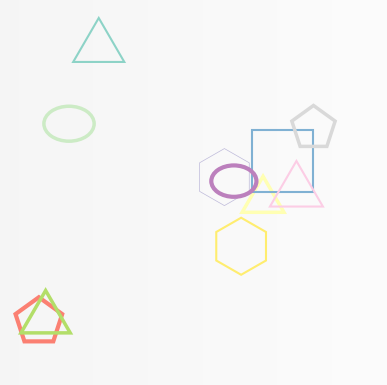[{"shape": "triangle", "thickness": 1.5, "radius": 0.38, "center": [0.255, 0.877]}, {"shape": "triangle", "thickness": 2.5, "radius": 0.31, "center": [0.679, 0.48]}, {"shape": "hexagon", "thickness": 0.5, "radius": 0.37, "center": [0.579, 0.54]}, {"shape": "pentagon", "thickness": 3, "radius": 0.32, "center": [0.1, 0.165]}, {"shape": "square", "thickness": 1.5, "radius": 0.4, "center": [0.729, 0.582]}, {"shape": "triangle", "thickness": 2.5, "radius": 0.37, "center": [0.118, 0.172]}, {"shape": "triangle", "thickness": 1.5, "radius": 0.39, "center": [0.765, 0.503]}, {"shape": "pentagon", "thickness": 2.5, "radius": 0.29, "center": [0.809, 0.667]}, {"shape": "oval", "thickness": 3, "radius": 0.29, "center": [0.604, 0.53]}, {"shape": "oval", "thickness": 2.5, "radius": 0.32, "center": [0.178, 0.679]}, {"shape": "hexagon", "thickness": 1.5, "radius": 0.37, "center": [0.622, 0.36]}]